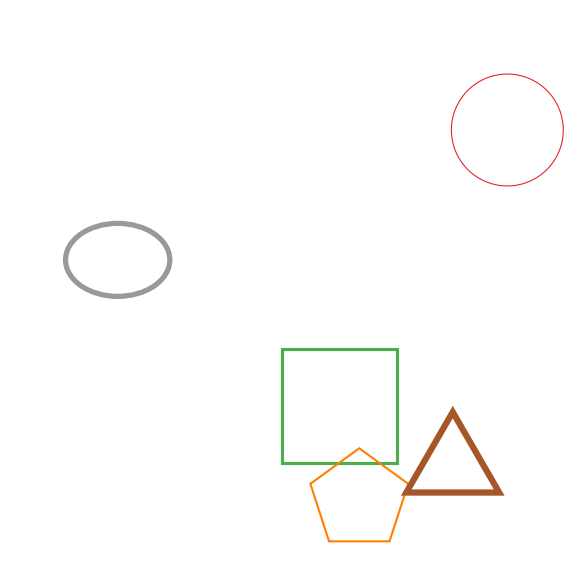[{"shape": "circle", "thickness": 0.5, "radius": 0.48, "center": [0.878, 0.774]}, {"shape": "square", "thickness": 1.5, "radius": 0.5, "center": [0.588, 0.296]}, {"shape": "pentagon", "thickness": 1, "radius": 0.45, "center": [0.622, 0.134]}, {"shape": "triangle", "thickness": 3, "radius": 0.46, "center": [0.784, 0.193]}, {"shape": "oval", "thickness": 2.5, "radius": 0.45, "center": [0.204, 0.549]}]